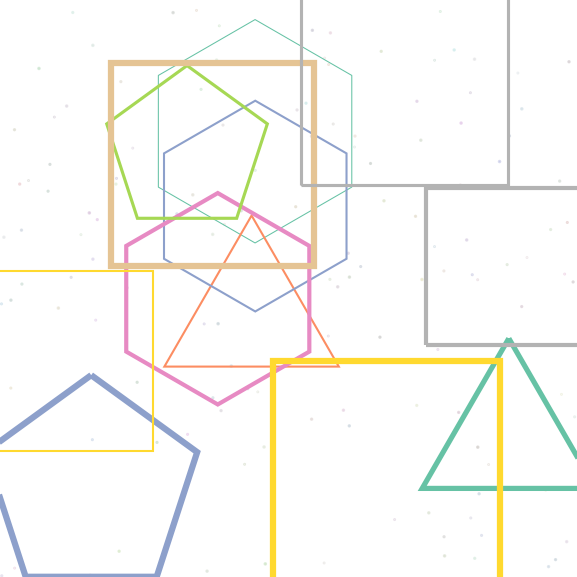[{"shape": "triangle", "thickness": 2.5, "radius": 0.87, "center": [0.881, 0.24]}, {"shape": "hexagon", "thickness": 0.5, "radius": 0.97, "center": [0.442, 0.772]}, {"shape": "triangle", "thickness": 1, "radius": 0.87, "center": [0.436, 0.452]}, {"shape": "hexagon", "thickness": 1, "radius": 0.91, "center": [0.442, 0.642]}, {"shape": "pentagon", "thickness": 3, "radius": 0.96, "center": [0.158, 0.157]}, {"shape": "hexagon", "thickness": 2, "radius": 0.92, "center": [0.377, 0.482]}, {"shape": "pentagon", "thickness": 1.5, "radius": 0.73, "center": [0.324, 0.739]}, {"shape": "square", "thickness": 1, "radius": 0.78, "center": [0.109, 0.374]}, {"shape": "square", "thickness": 3, "radius": 0.98, "center": [0.67, 0.177]}, {"shape": "square", "thickness": 3, "radius": 0.88, "center": [0.368, 0.714]}, {"shape": "square", "thickness": 1.5, "radius": 0.9, "center": [0.701, 0.858]}, {"shape": "square", "thickness": 2, "radius": 0.68, "center": [0.874, 0.538]}]